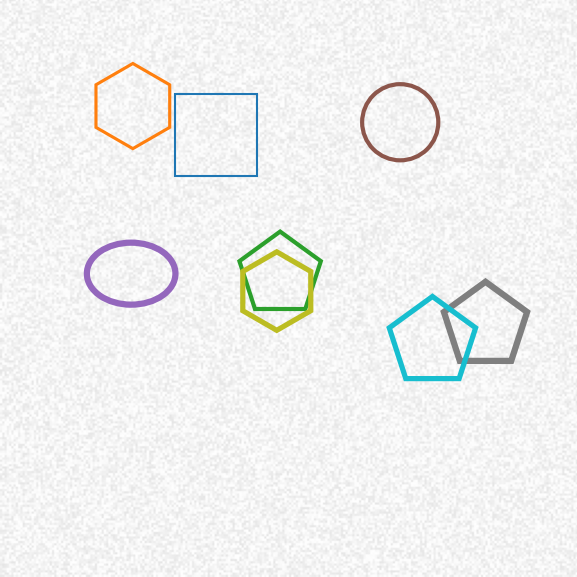[{"shape": "square", "thickness": 1, "radius": 0.36, "center": [0.374, 0.765]}, {"shape": "hexagon", "thickness": 1.5, "radius": 0.37, "center": [0.23, 0.815]}, {"shape": "pentagon", "thickness": 2, "radius": 0.37, "center": [0.485, 0.524]}, {"shape": "oval", "thickness": 3, "radius": 0.38, "center": [0.227, 0.525]}, {"shape": "circle", "thickness": 2, "radius": 0.33, "center": [0.693, 0.787]}, {"shape": "pentagon", "thickness": 3, "radius": 0.38, "center": [0.841, 0.435]}, {"shape": "hexagon", "thickness": 2.5, "radius": 0.34, "center": [0.479, 0.495]}, {"shape": "pentagon", "thickness": 2.5, "radius": 0.39, "center": [0.749, 0.407]}]